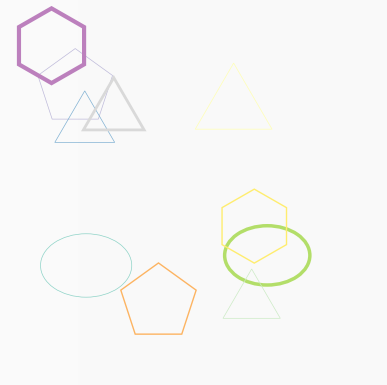[{"shape": "oval", "thickness": 0.5, "radius": 0.59, "center": [0.222, 0.31]}, {"shape": "triangle", "thickness": 0.5, "radius": 0.57, "center": [0.603, 0.722]}, {"shape": "pentagon", "thickness": 0.5, "radius": 0.51, "center": [0.194, 0.773]}, {"shape": "triangle", "thickness": 0.5, "radius": 0.45, "center": [0.219, 0.675]}, {"shape": "pentagon", "thickness": 1, "radius": 0.51, "center": [0.409, 0.215]}, {"shape": "oval", "thickness": 2.5, "radius": 0.55, "center": [0.69, 0.337]}, {"shape": "triangle", "thickness": 2, "radius": 0.45, "center": [0.294, 0.708]}, {"shape": "hexagon", "thickness": 3, "radius": 0.49, "center": [0.133, 0.881]}, {"shape": "triangle", "thickness": 0.5, "radius": 0.43, "center": [0.649, 0.216]}, {"shape": "hexagon", "thickness": 1, "radius": 0.48, "center": [0.656, 0.413]}]